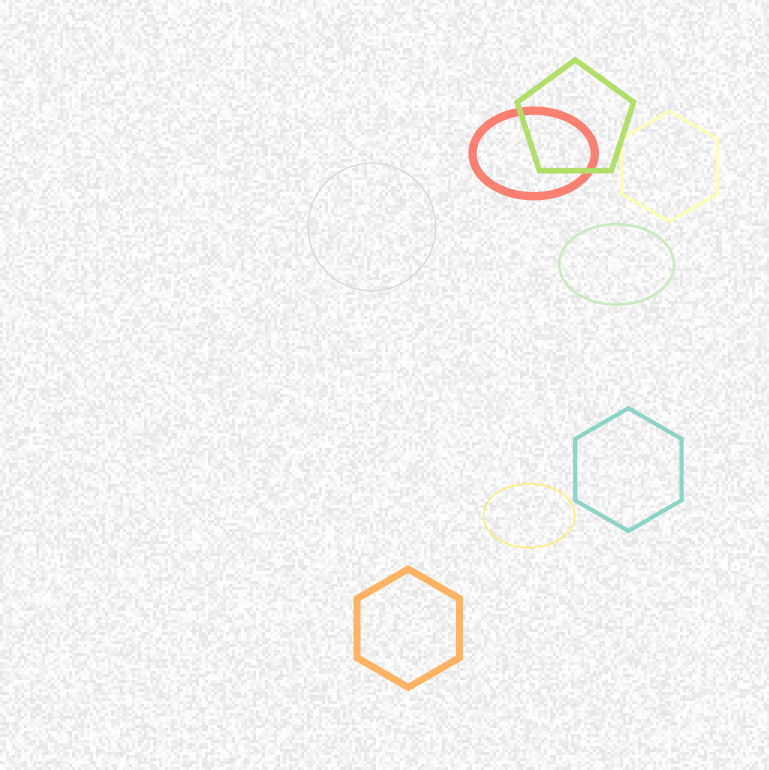[{"shape": "hexagon", "thickness": 1.5, "radius": 0.4, "center": [0.816, 0.39]}, {"shape": "hexagon", "thickness": 1, "radius": 0.36, "center": [0.869, 0.784]}, {"shape": "oval", "thickness": 3, "radius": 0.4, "center": [0.693, 0.801]}, {"shape": "hexagon", "thickness": 2.5, "radius": 0.38, "center": [0.53, 0.184]}, {"shape": "pentagon", "thickness": 2, "radius": 0.4, "center": [0.747, 0.843]}, {"shape": "circle", "thickness": 0.5, "radius": 0.41, "center": [0.483, 0.705]}, {"shape": "oval", "thickness": 1, "radius": 0.37, "center": [0.801, 0.657]}, {"shape": "oval", "thickness": 0.5, "radius": 0.3, "center": [0.687, 0.33]}]